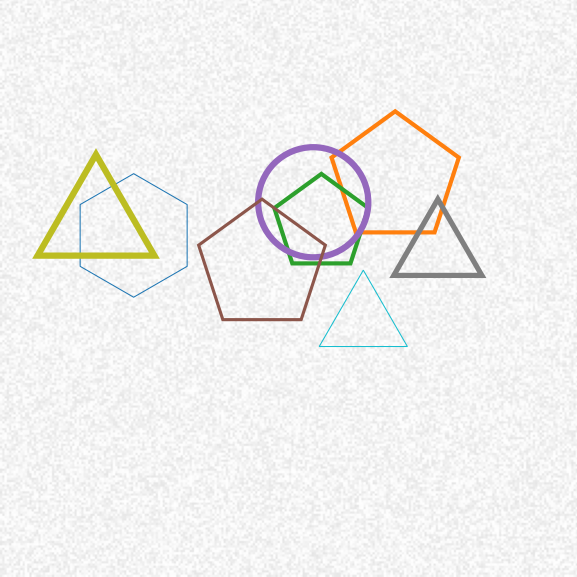[{"shape": "hexagon", "thickness": 0.5, "radius": 0.53, "center": [0.231, 0.591]}, {"shape": "pentagon", "thickness": 2, "radius": 0.58, "center": [0.684, 0.69]}, {"shape": "pentagon", "thickness": 2, "radius": 0.43, "center": [0.556, 0.612]}, {"shape": "circle", "thickness": 3, "radius": 0.48, "center": [0.542, 0.649]}, {"shape": "pentagon", "thickness": 1.5, "radius": 0.58, "center": [0.454, 0.539]}, {"shape": "triangle", "thickness": 2.5, "radius": 0.44, "center": [0.758, 0.566]}, {"shape": "triangle", "thickness": 3, "radius": 0.58, "center": [0.166, 0.615]}, {"shape": "triangle", "thickness": 0.5, "radius": 0.44, "center": [0.629, 0.443]}]